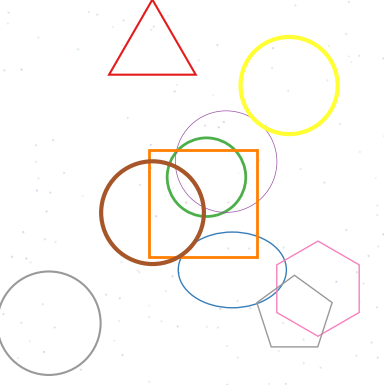[{"shape": "triangle", "thickness": 1.5, "radius": 0.65, "center": [0.396, 0.871]}, {"shape": "oval", "thickness": 1, "radius": 0.7, "center": [0.603, 0.299]}, {"shape": "circle", "thickness": 2, "radius": 0.51, "center": [0.536, 0.54]}, {"shape": "circle", "thickness": 0.5, "radius": 0.66, "center": [0.587, 0.58]}, {"shape": "square", "thickness": 2, "radius": 0.7, "center": [0.527, 0.472]}, {"shape": "circle", "thickness": 3, "radius": 0.63, "center": [0.751, 0.778]}, {"shape": "circle", "thickness": 3, "radius": 0.67, "center": [0.396, 0.448]}, {"shape": "hexagon", "thickness": 1, "radius": 0.62, "center": [0.826, 0.25]}, {"shape": "pentagon", "thickness": 1, "radius": 0.51, "center": [0.765, 0.182]}, {"shape": "circle", "thickness": 1.5, "radius": 0.67, "center": [0.127, 0.16]}]